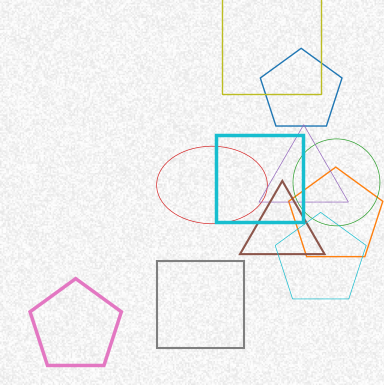[{"shape": "pentagon", "thickness": 1, "radius": 0.56, "center": [0.782, 0.763]}, {"shape": "pentagon", "thickness": 1, "radius": 0.64, "center": [0.872, 0.437]}, {"shape": "circle", "thickness": 0.5, "radius": 0.56, "center": [0.874, 0.526]}, {"shape": "oval", "thickness": 0.5, "radius": 0.72, "center": [0.551, 0.52]}, {"shape": "triangle", "thickness": 0.5, "radius": 0.67, "center": [0.789, 0.542]}, {"shape": "triangle", "thickness": 1.5, "radius": 0.63, "center": [0.733, 0.403]}, {"shape": "pentagon", "thickness": 2.5, "radius": 0.62, "center": [0.197, 0.152]}, {"shape": "square", "thickness": 1.5, "radius": 0.56, "center": [0.521, 0.209]}, {"shape": "square", "thickness": 1, "radius": 0.65, "center": [0.704, 0.884]}, {"shape": "pentagon", "thickness": 0.5, "radius": 0.62, "center": [0.833, 0.324]}, {"shape": "square", "thickness": 2.5, "radius": 0.56, "center": [0.674, 0.536]}]